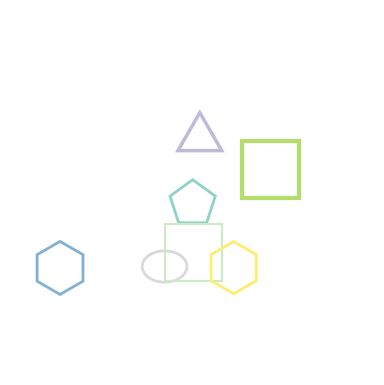[{"shape": "pentagon", "thickness": 2, "radius": 0.31, "center": [0.5, 0.471]}, {"shape": "triangle", "thickness": 2.5, "radius": 0.33, "center": [0.519, 0.642]}, {"shape": "hexagon", "thickness": 2, "radius": 0.34, "center": [0.156, 0.304]}, {"shape": "square", "thickness": 3, "radius": 0.37, "center": [0.702, 0.559]}, {"shape": "oval", "thickness": 2, "radius": 0.29, "center": [0.427, 0.308]}, {"shape": "square", "thickness": 1.5, "radius": 0.37, "center": [0.503, 0.344]}, {"shape": "hexagon", "thickness": 2, "radius": 0.34, "center": [0.607, 0.305]}]